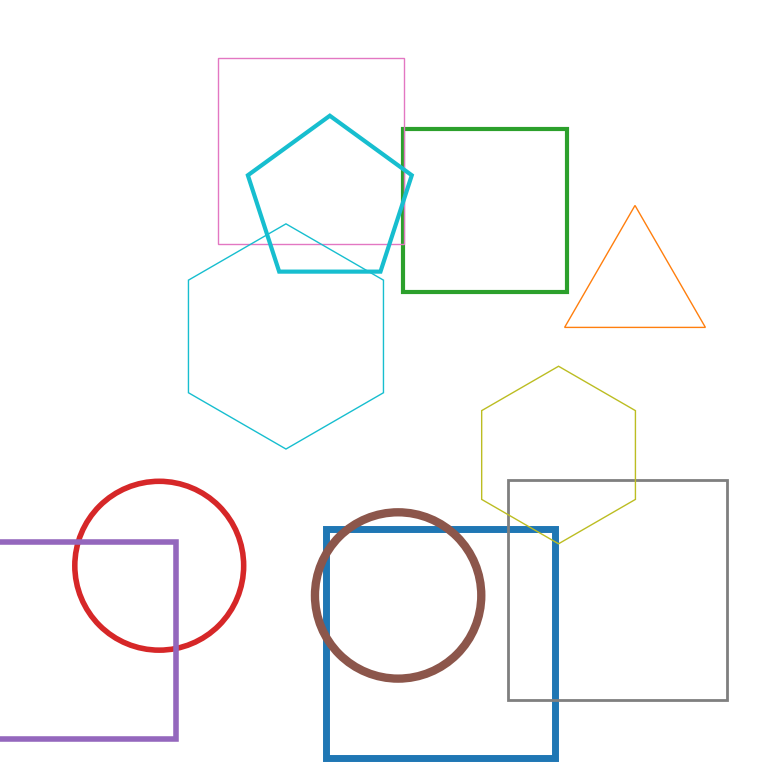[{"shape": "square", "thickness": 2.5, "radius": 0.74, "center": [0.572, 0.164]}, {"shape": "triangle", "thickness": 0.5, "radius": 0.53, "center": [0.825, 0.628]}, {"shape": "square", "thickness": 1.5, "radius": 0.53, "center": [0.63, 0.727]}, {"shape": "circle", "thickness": 2, "radius": 0.55, "center": [0.207, 0.265]}, {"shape": "square", "thickness": 2, "radius": 0.64, "center": [0.101, 0.168]}, {"shape": "circle", "thickness": 3, "radius": 0.54, "center": [0.517, 0.227]}, {"shape": "square", "thickness": 0.5, "radius": 0.6, "center": [0.404, 0.804]}, {"shape": "square", "thickness": 1, "radius": 0.71, "center": [0.802, 0.234]}, {"shape": "hexagon", "thickness": 0.5, "radius": 0.58, "center": [0.725, 0.409]}, {"shape": "pentagon", "thickness": 1.5, "radius": 0.56, "center": [0.428, 0.738]}, {"shape": "hexagon", "thickness": 0.5, "radius": 0.73, "center": [0.371, 0.563]}]